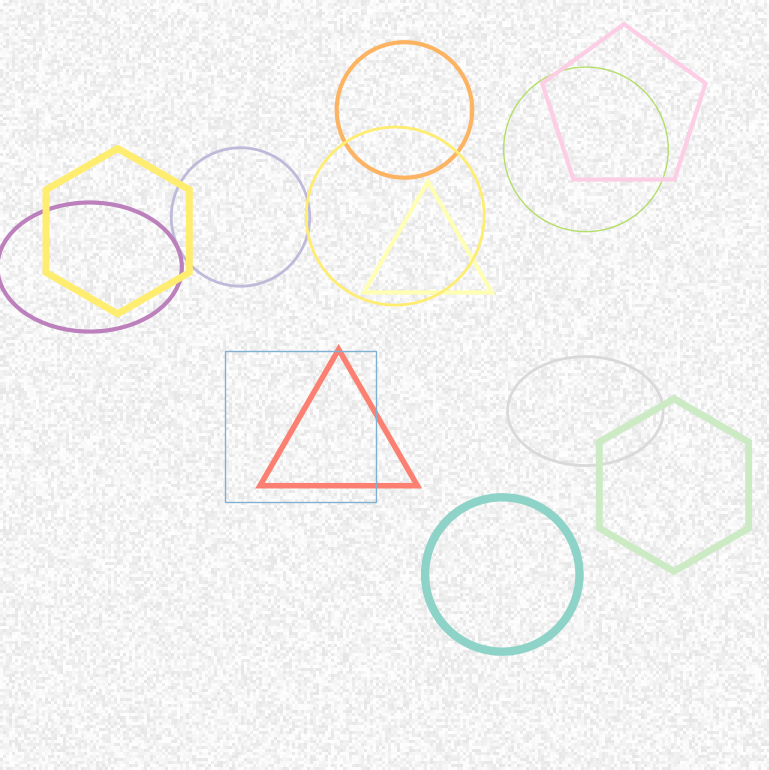[{"shape": "circle", "thickness": 3, "radius": 0.5, "center": [0.652, 0.254]}, {"shape": "triangle", "thickness": 1.5, "radius": 0.48, "center": [0.556, 0.668]}, {"shape": "circle", "thickness": 1, "radius": 0.45, "center": [0.312, 0.718]}, {"shape": "triangle", "thickness": 2, "radius": 0.59, "center": [0.44, 0.428]}, {"shape": "square", "thickness": 0.5, "radius": 0.49, "center": [0.391, 0.446]}, {"shape": "circle", "thickness": 1.5, "radius": 0.44, "center": [0.525, 0.857]}, {"shape": "circle", "thickness": 0.5, "radius": 0.53, "center": [0.761, 0.806]}, {"shape": "pentagon", "thickness": 1.5, "radius": 0.56, "center": [0.81, 0.857]}, {"shape": "oval", "thickness": 1, "radius": 0.51, "center": [0.76, 0.466]}, {"shape": "oval", "thickness": 1.5, "radius": 0.6, "center": [0.116, 0.653]}, {"shape": "hexagon", "thickness": 2.5, "radius": 0.56, "center": [0.875, 0.37]}, {"shape": "circle", "thickness": 1, "radius": 0.58, "center": [0.513, 0.719]}, {"shape": "hexagon", "thickness": 2.5, "radius": 0.54, "center": [0.153, 0.7]}]